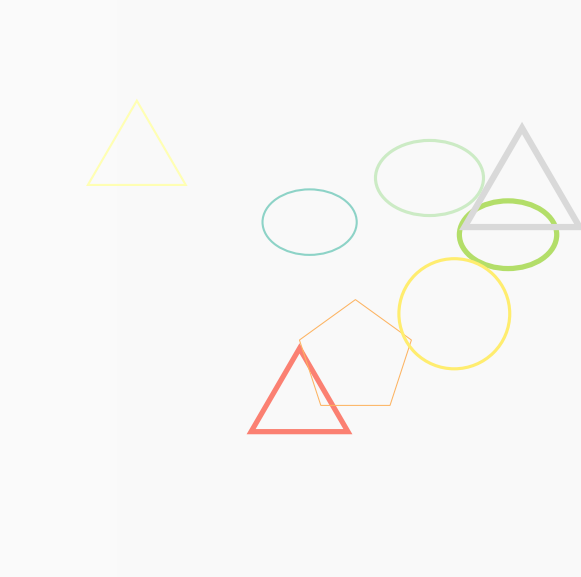[{"shape": "oval", "thickness": 1, "radius": 0.41, "center": [0.533, 0.614]}, {"shape": "triangle", "thickness": 1, "radius": 0.49, "center": [0.235, 0.728]}, {"shape": "triangle", "thickness": 2.5, "radius": 0.48, "center": [0.515, 0.3]}, {"shape": "pentagon", "thickness": 0.5, "radius": 0.51, "center": [0.611, 0.379]}, {"shape": "oval", "thickness": 2.5, "radius": 0.42, "center": [0.874, 0.593]}, {"shape": "triangle", "thickness": 3, "radius": 0.57, "center": [0.898, 0.663]}, {"shape": "oval", "thickness": 1.5, "radius": 0.46, "center": [0.739, 0.691]}, {"shape": "circle", "thickness": 1.5, "radius": 0.48, "center": [0.782, 0.456]}]